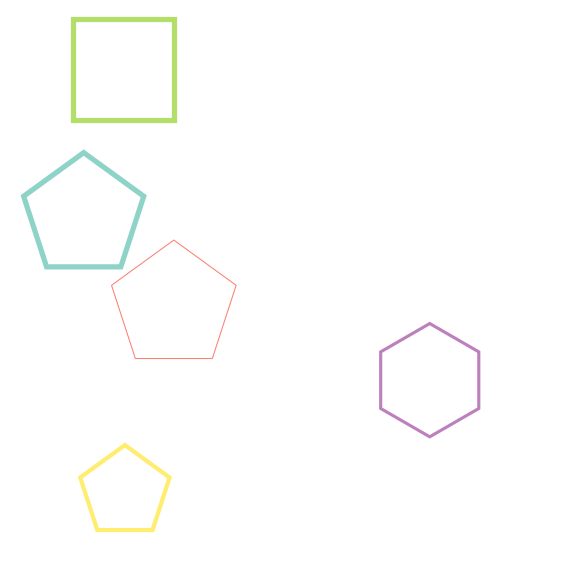[{"shape": "pentagon", "thickness": 2.5, "radius": 0.55, "center": [0.145, 0.625]}, {"shape": "pentagon", "thickness": 0.5, "radius": 0.57, "center": [0.301, 0.47]}, {"shape": "square", "thickness": 2.5, "radius": 0.44, "center": [0.213, 0.879]}, {"shape": "hexagon", "thickness": 1.5, "radius": 0.49, "center": [0.744, 0.341]}, {"shape": "pentagon", "thickness": 2, "radius": 0.41, "center": [0.216, 0.147]}]